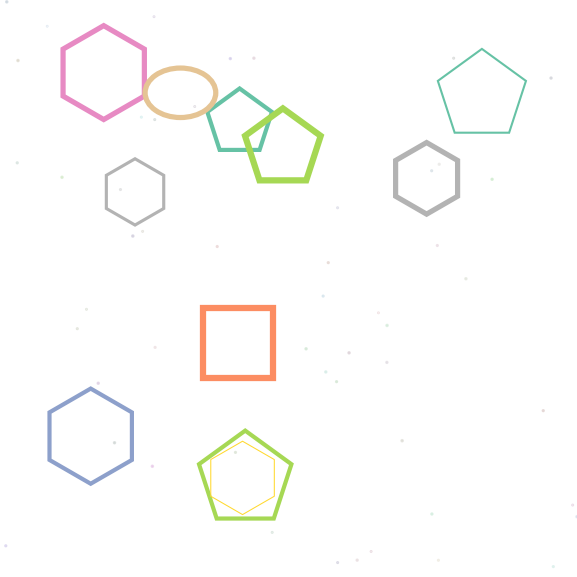[{"shape": "pentagon", "thickness": 2, "radius": 0.29, "center": [0.415, 0.787]}, {"shape": "pentagon", "thickness": 1, "radius": 0.4, "center": [0.834, 0.834]}, {"shape": "square", "thickness": 3, "radius": 0.3, "center": [0.413, 0.406]}, {"shape": "hexagon", "thickness": 2, "radius": 0.41, "center": [0.157, 0.244]}, {"shape": "hexagon", "thickness": 2.5, "radius": 0.41, "center": [0.18, 0.873]}, {"shape": "pentagon", "thickness": 3, "radius": 0.34, "center": [0.49, 0.743]}, {"shape": "pentagon", "thickness": 2, "radius": 0.42, "center": [0.425, 0.169]}, {"shape": "hexagon", "thickness": 0.5, "radius": 0.32, "center": [0.42, 0.172]}, {"shape": "oval", "thickness": 2.5, "radius": 0.31, "center": [0.312, 0.838]}, {"shape": "hexagon", "thickness": 1.5, "radius": 0.29, "center": [0.234, 0.667]}, {"shape": "hexagon", "thickness": 2.5, "radius": 0.31, "center": [0.739, 0.69]}]